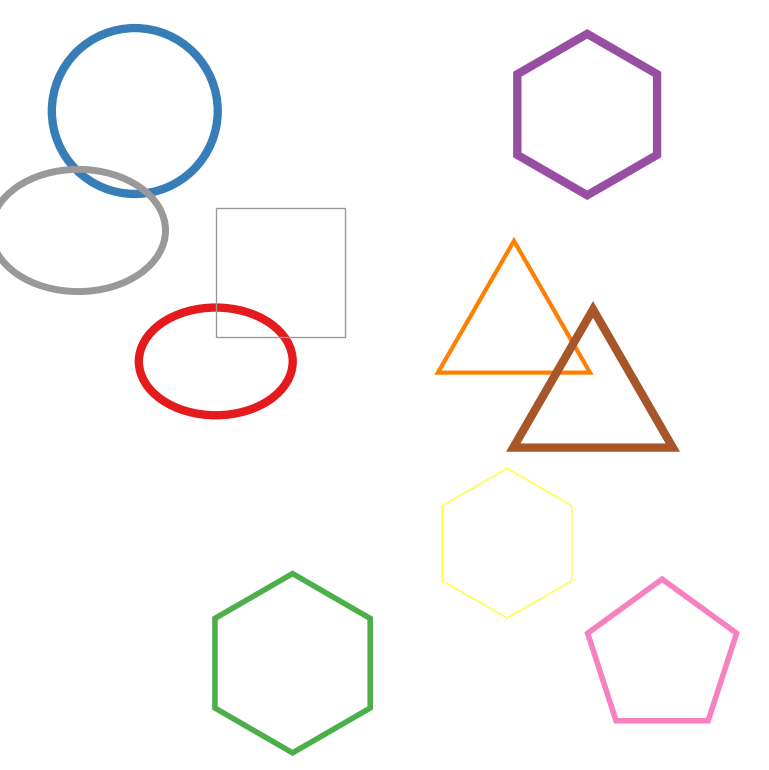[{"shape": "oval", "thickness": 3, "radius": 0.5, "center": [0.28, 0.531]}, {"shape": "circle", "thickness": 3, "radius": 0.54, "center": [0.175, 0.856]}, {"shape": "hexagon", "thickness": 2, "radius": 0.58, "center": [0.38, 0.139]}, {"shape": "hexagon", "thickness": 3, "radius": 0.52, "center": [0.763, 0.851]}, {"shape": "triangle", "thickness": 1.5, "radius": 0.57, "center": [0.667, 0.573]}, {"shape": "hexagon", "thickness": 0.5, "radius": 0.49, "center": [0.659, 0.295]}, {"shape": "triangle", "thickness": 3, "radius": 0.6, "center": [0.77, 0.479]}, {"shape": "pentagon", "thickness": 2, "radius": 0.51, "center": [0.86, 0.146]}, {"shape": "oval", "thickness": 2.5, "radius": 0.57, "center": [0.102, 0.701]}, {"shape": "square", "thickness": 0.5, "radius": 0.42, "center": [0.364, 0.646]}]